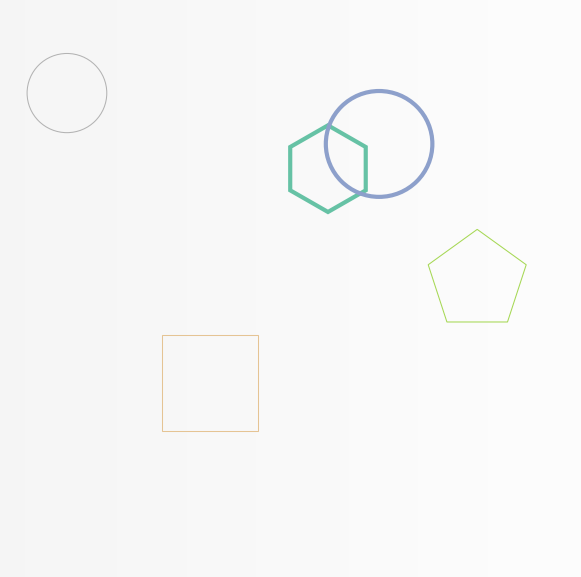[{"shape": "hexagon", "thickness": 2, "radius": 0.38, "center": [0.564, 0.707]}, {"shape": "circle", "thickness": 2, "radius": 0.46, "center": [0.652, 0.75]}, {"shape": "pentagon", "thickness": 0.5, "radius": 0.44, "center": [0.821, 0.513]}, {"shape": "square", "thickness": 0.5, "radius": 0.41, "center": [0.361, 0.336]}, {"shape": "circle", "thickness": 0.5, "radius": 0.34, "center": [0.115, 0.838]}]